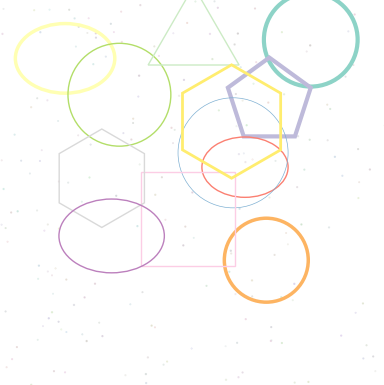[{"shape": "circle", "thickness": 3, "radius": 0.61, "center": [0.807, 0.897]}, {"shape": "oval", "thickness": 2.5, "radius": 0.65, "center": [0.169, 0.848]}, {"shape": "pentagon", "thickness": 3, "radius": 0.57, "center": [0.7, 0.737]}, {"shape": "oval", "thickness": 1, "radius": 0.56, "center": [0.636, 0.566]}, {"shape": "circle", "thickness": 0.5, "radius": 0.71, "center": [0.605, 0.603]}, {"shape": "circle", "thickness": 2.5, "radius": 0.55, "center": [0.692, 0.324]}, {"shape": "circle", "thickness": 1, "radius": 0.67, "center": [0.31, 0.754]}, {"shape": "square", "thickness": 1, "radius": 0.61, "center": [0.488, 0.432]}, {"shape": "hexagon", "thickness": 1, "radius": 0.64, "center": [0.264, 0.537]}, {"shape": "oval", "thickness": 1, "radius": 0.68, "center": [0.29, 0.387]}, {"shape": "triangle", "thickness": 1, "radius": 0.68, "center": [0.503, 0.899]}, {"shape": "hexagon", "thickness": 2, "radius": 0.74, "center": [0.602, 0.684]}]